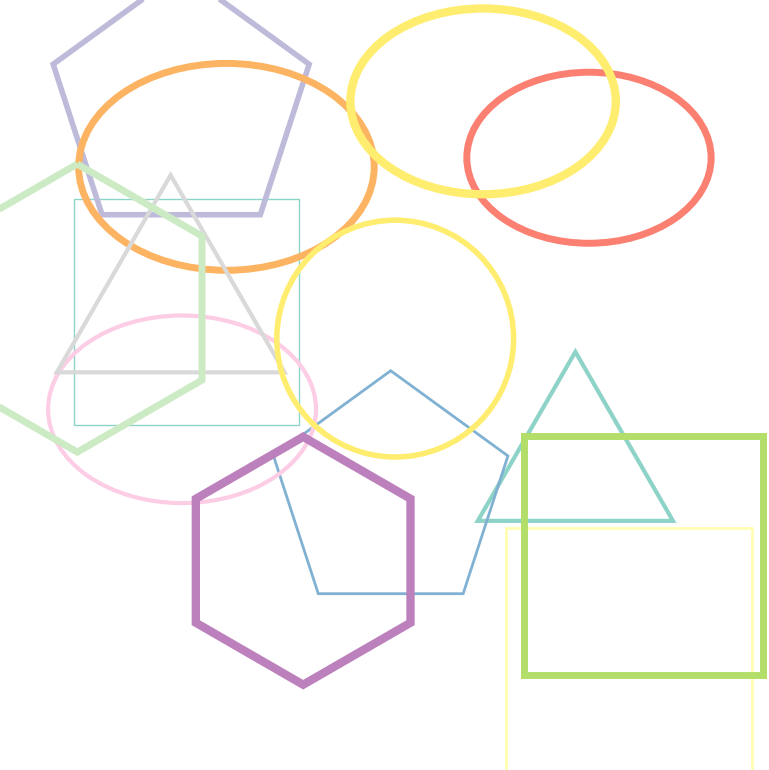[{"shape": "square", "thickness": 0.5, "radius": 0.73, "center": [0.242, 0.595]}, {"shape": "triangle", "thickness": 1.5, "radius": 0.73, "center": [0.747, 0.397]}, {"shape": "square", "thickness": 1, "radius": 0.8, "center": [0.816, 0.155]}, {"shape": "pentagon", "thickness": 2, "radius": 0.87, "center": [0.235, 0.863]}, {"shape": "oval", "thickness": 2.5, "radius": 0.79, "center": [0.765, 0.795]}, {"shape": "pentagon", "thickness": 1, "radius": 0.8, "center": [0.507, 0.358]}, {"shape": "oval", "thickness": 2.5, "radius": 0.96, "center": [0.294, 0.783]}, {"shape": "square", "thickness": 2.5, "radius": 0.77, "center": [0.836, 0.278]}, {"shape": "oval", "thickness": 1.5, "radius": 0.87, "center": [0.236, 0.468]}, {"shape": "triangle", "thickness": 1.5, "radius": 0.85, "center": [0.222, 0.602]}, {"shape": "hexagon", "thickness": 3, "radius": 0.8, "center": [0.394, 0.272]}, {"shape": "hexagon", "thickness": 2.5, "radius": 0.94, "center": [0.1, 0.6]}, {"shape": "circle", "thickness": 2, "radius": 0.77, "center": [0.513, 0.56]}, {"shape": "oval", "thickness": 3, "radius": 0.86, "center": [0.627, 0.868]}]